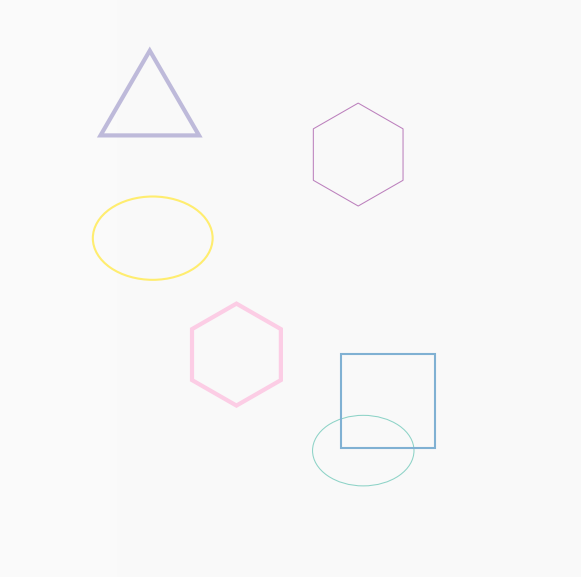[{"shape": "oval", "thickness": 0.5, "radius": 0.44, "center": [0.625, 0.219]}, {"shape": "triangle", "thickness": 2, "radius": 0.49, "center": [0.258, 0.814]}, {"shape": "square", "thickness": 1, "radius": 0.41, "center": [0.668, 0.305]}, {"shape": "hexagon", "thickness": 2, "radius": 0.44, "center": [0.407, 0.385]}, {"shape": "hexagon", "thickness": 0.5, "radius": 0.45, "center": [0.616, 0.731]}, {"shape": "oval", "thickness": 1, "radius": 0.52, "center": [0.263, 0.587]}]